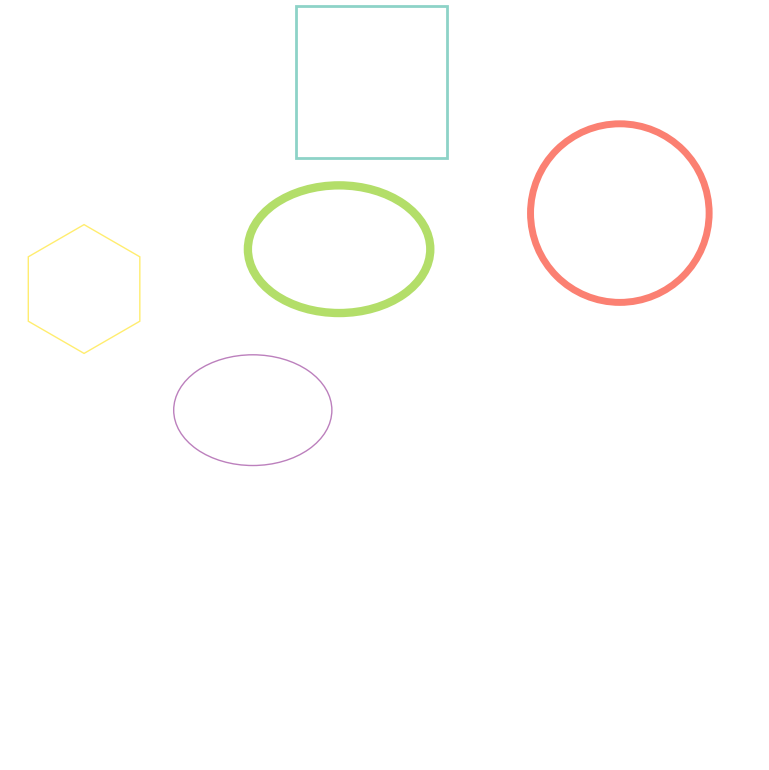[{"shape": "square", "thickness": 1, "radius": 0.49, "center": [0.482, 0.894]}, {"shape": "circle", "thickness": 2.5, "radius": 0.58, "center": [0.805, 0.723]}, {"shape": "oval", "thickness": 3, "radius": 0.59, "center": [0.44, 0.676]}, {"shape": "oval", "thickness": 0.5, "radius": 0.51, "center": [0.328, 0.467]}, {"shape": "hexagon", "thickness": 0.5, "radius": 0.42, "center": [0.109, 0.625]}]